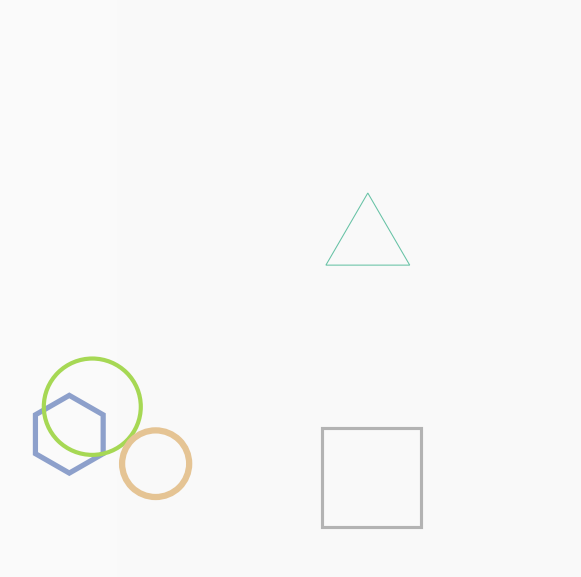[{"shape": "triangle", "thickness": 0.5, "radius": 0.42, "center": [0.633, 0.582]}, {"shape": "hexagon", "thickness": 2.5, "radius": 0.34, "center": [0.119, 0.247]}, {"shape": "circle", "thickness": 2, "radius": 0.42, "center": [0.159, 0.295]}, {"shape": "circle", "thickness": 3, "radius": 0.29, "center": [0.268, 0.196]}, {"shape": "square", "thickness": 1.5, "radius": 0.43, "center": [0.639, 0.172]}]